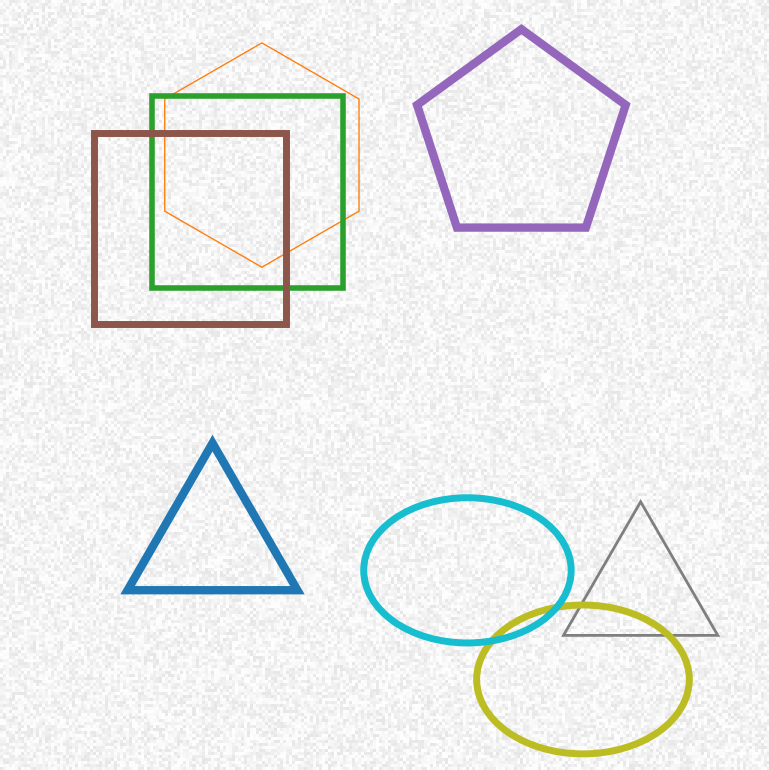[{"shape": "triangle", "thickness": 3, "radius": 0.64, "center": [0.276, 0.297]}, {"shape": "hexagon", "thickness": 0.5, "radius": 0.73, "center": [0.34, 0.799]}, {"shape": "square", "thickness": 2, "radius": 0.62, "center": [0.321, 0.75]}, {"shape": "pentagon", "thickness": 3, "radius": 0.71, "center": [0.677, 0.82]}, {"shape": "square", "thickness": 2.5, "radius": 0.62, "center": [0.247, 0.703]}, {"shape": "triangle", "thickness": 1, "radius": 0.58, "center": [0.832, 0.233]}, {"shape": "oval", "thickness": 2.5, "radius": 0.69, "center": [0.757, 0.118]}, {"shape": "oval", "thickness": 2.5, "radius": 0.67, "center": [0.607, 0.259]}]